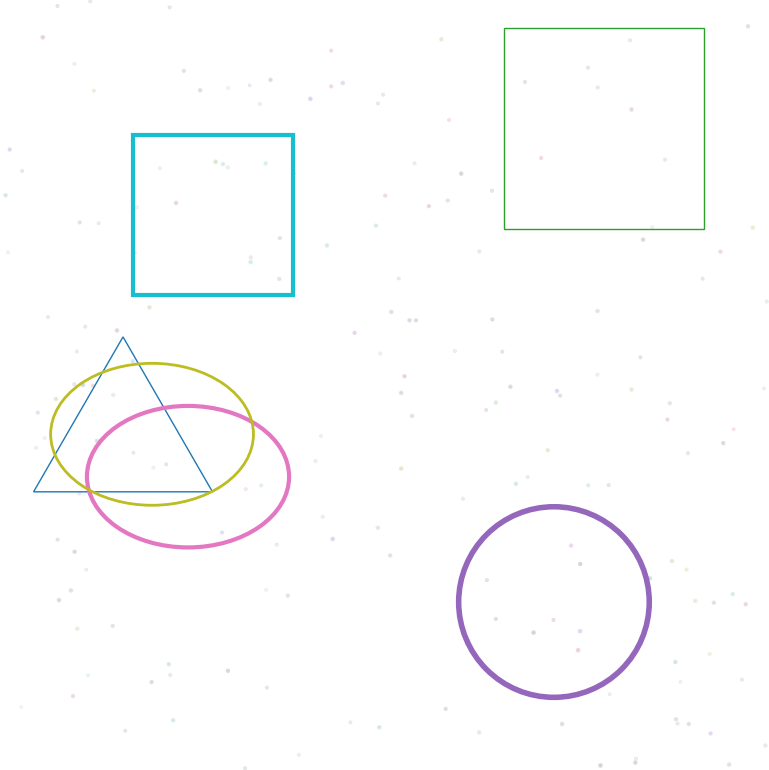[{"shape": "triangle", "thickness": 0.5, "radius": 0.67, "center": [0.16, 0.428]}, {"shape": "square", "thickness": 0.5, "radius": 0.65, "center": [0.784, 0.833]}, {"shape": "circle", "thickness": 2, "radius": 0.62, "center": [0.719, 0.218]}, {"shape": "oval", "thickness": 1.5, "radius": 0.66, "center": [0.244, 0.381]}, {"shape": "oval", "thickness": 1, "radius": 0.66, "center": [0.197, 0.436]}, {"shape": "square", "thickness": 1.5, "radius": 0.52, "center": [0.277, 0.721]}]